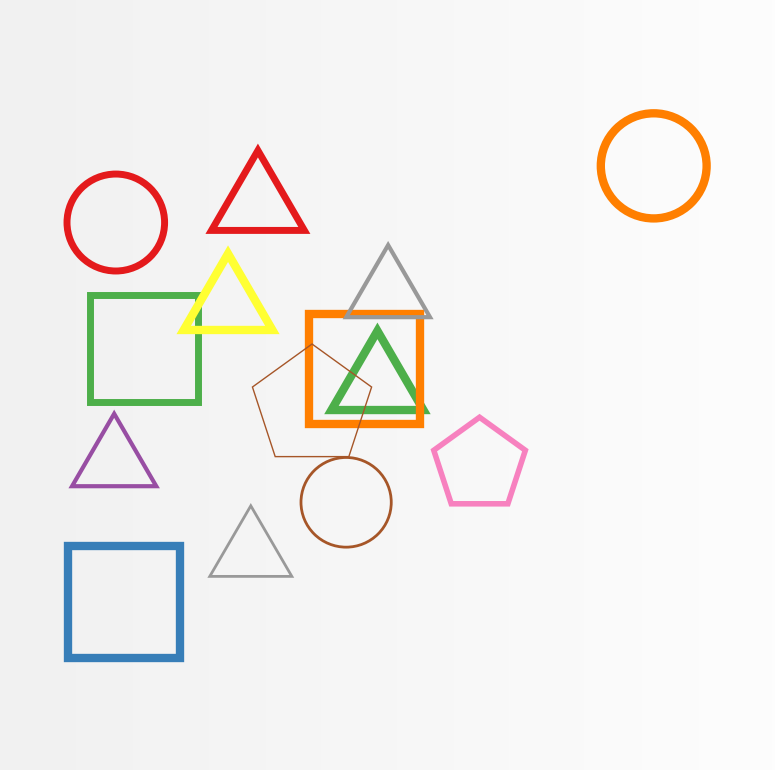[{"shape": "circle", "thickness": 2.5, "radius": 0.31, "center": [0.149, 0.711]}, {"shape": "triangle", "thickness": 2.5, "radius": 0.35, "center": [0.333, 0.735]}, {"shape": "square", "thickness": 3, "radius": 0.36, "center": [0.161, 0.218]}, {"shape": "triangle", "thickness": 3, "radius": 0.34, "center": [0.487, 0.502]}, {"shape": "square", "thickness": 2.5, "radius": 0.35, "center": [0.185, 0.547]}, {"shape": "triangle", "thickness": 1.5, "radius": 0.31, "center": [0.147, 0.4]}, {"shape": "square", "thickness": 3, "radius": 0.36, "center": [0.471, 0.52]}, {"shape": "circle", "thickness": 3, "radius": 0.34, "center": [0.844, 0.785]}, {"shape": "triangle", "thickness": 3, "radius": 0.33, "center": [0.294, 0.604]}, {"shape": "circle", "thickness": 1, "radius": 0.29, "center": [0.447, 0.348]}, {"shape": "pentagon", "thickness": 0.5, "radius": 0.4, "center": [0.403, 0.472]}, {"shape": "pentagon", "thickness": 2, "radius": 0.31, "center": [0.619, 0.396]}, {"shape": "triangle", "thickness": 1.5, "radius": 0.31, "center": [0.501, 0.619]}, {"shape": "triangle", "thickness": 1, "radius": 0.31, "center": [0.324, 0.282]}]